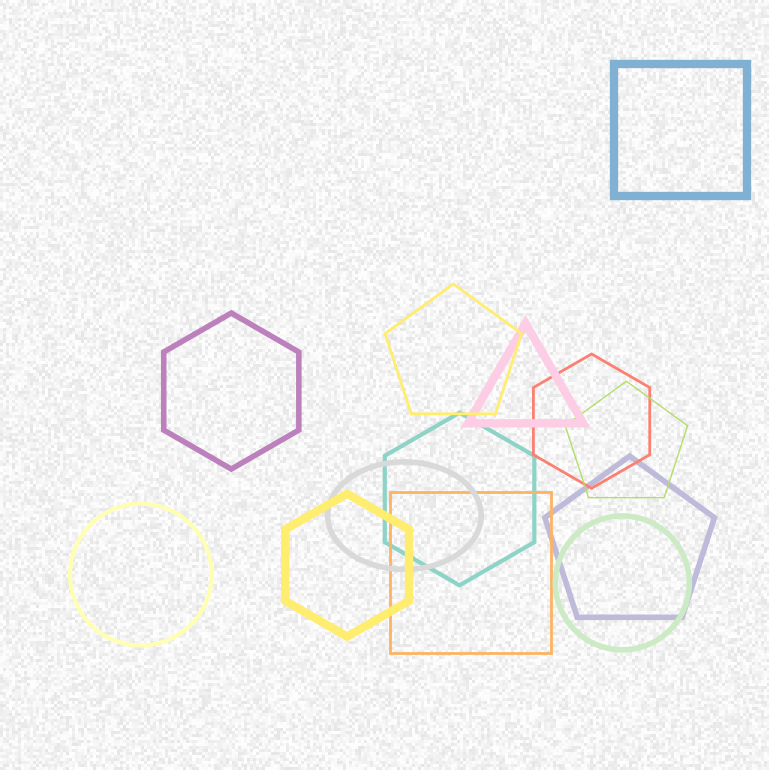[{"shape": "hexagon", "thickness": 1.5, "radius": 0.56, "center": [0.597, 0.352]}, {"shape": "circle", "thickness": 1.5, "radius": 0.46, "center": [0.183, 0.254]}, {"shape": "pentagon", "thickness": 2, "radius": 0.58, "center": [0.818, 0.292]}, {"shape": "hexagon", "thickness": 1, "radius": 0.44, "center": [0.768, 0.453]}, {"shape": "square", "thickness": 3, "radius": 0.43, "center": [0.884, 0.831]}, {"shape": "square", "thickness": 1, "radius": 0.52, "center": [0.611, 0.256]}, {"shape": "pentagon", "thickness": 0.5, "radius": 0.42, "center": [0.813, 0.421]}, {"shape": "triangle", "thickness": 3, "radius": 0.43, "center": [0.683, 0.493]}, {"shape": "oval", "thickness": 2, "radius": 0.5, "center": [0.525, 0.33]}, {"shape": "hexagon", "thickness": 2, "radius": 0.51, "center": [0.3, 0.492]}, {"shape": "circle", "thickness": 2, "radius": 0.43, "center": [0.808, 0.243]}, {"shape": "hexagon", "thickness": 3, "radius": 0.46, "center": [0.451, 0.266]}, {"shape": "pentagon", "thickness": 1, "radius": 0.47, "center": [0.589, 0.538]}]